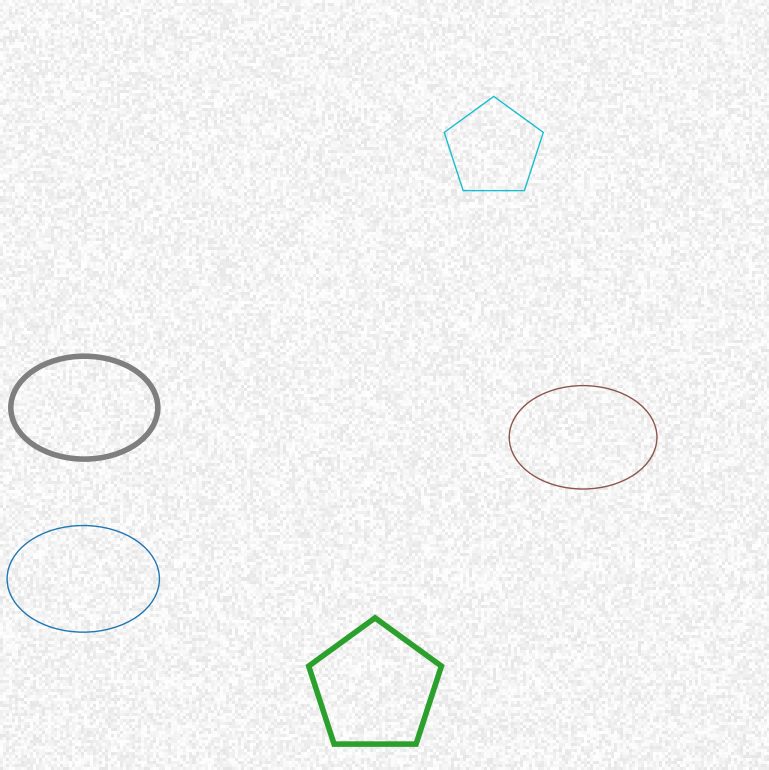[{"shape": "oval", "thickness": 0.5, "radius": 0.49, "center": [0.108, 0.248]}, {"shape": "pentagon", "thickness": 2, "radius": 0.45, "center": [0.487, 0.107]}, {"shape": "oval", "thickness": 0.5, "radius": 0.48, "center": [0.757, 0.432]}, {"shape": "oval", "thickness": 2, "radius": 0.48, "center": [0.11, 0.471]}, {"shape": "pentagon", "thickness": 0.5, "radius": 0.34, "center": [0.641, 0.807]}]